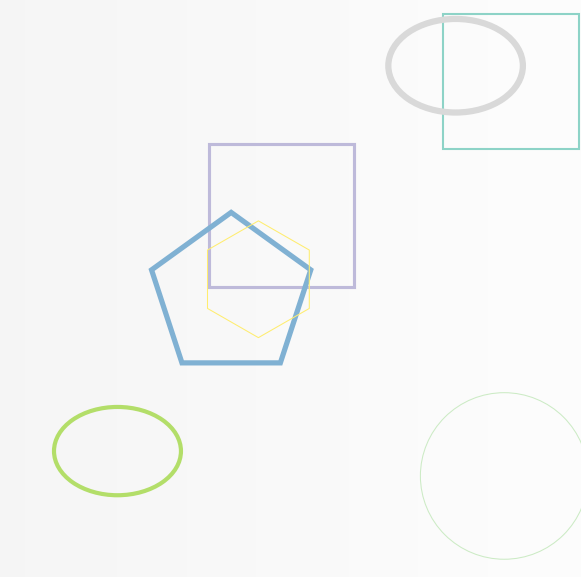[{"shape": "square", "thickness": 1, "radius": 0.59, "center": [0.88, 0.858]}, {"shape": "square", "thickness": 1.5, "radius": 0.62, "center": [0.485, 0.626]}, {"shape": "pentagon", "thickness": 2.5, "radius": 0.72, "center": [0.398, 0.487]}, {"shape": "oval", "thickness": 2, "radius": 0.55, "center": [0.202, 0.218]}, {"shape": "oval", "thickness": 3, "radius": 0.58, "center": [0.784, 0.885]}, {"shape": "circle", "thickness": 0.5, "radius": 0.72, "center": [0.867, 0.175]}, {"shape": "hexagon", "thickness": 0.5, "radius": 0.51, "center": [0.445, 0.516]}]